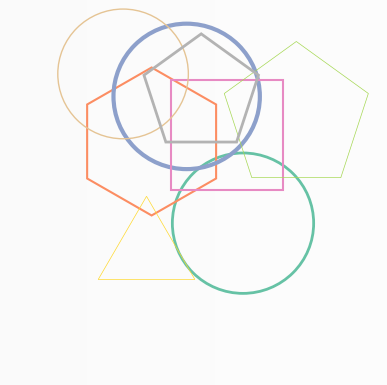[{"shape": "circle", "thickness": 2, "radius": 0.91, "center": [0.627, 0.42]}, {"shape": "hexagon", "thickness": 1.5, "radius": 0.96, "center": [0.391, 0.633]}, {"shape": "circle", "thickness": 3, "radius": 0.94, "center": [0.482, 0.75]}, {"shape": "square", "thickness": 1.5, "radius": 0.72, "center": [0.586, 0.649]}, {"shape": "pentagon", "thickness": 0.5, "radius": 0.98, "center": [0.765, 0.697]}, {"shape": "triangle", "thickness": 0.5, "radius": 0.72, "center": [0.378, 0.346]}, {"shape": "circle", "thickness": 1, "radius": 0.84, "center": [0.318, 0.808]}, {"shape": "pentagon", "thickness": 2, "radius": 0.78, "center": [0.519, 0.757]}]